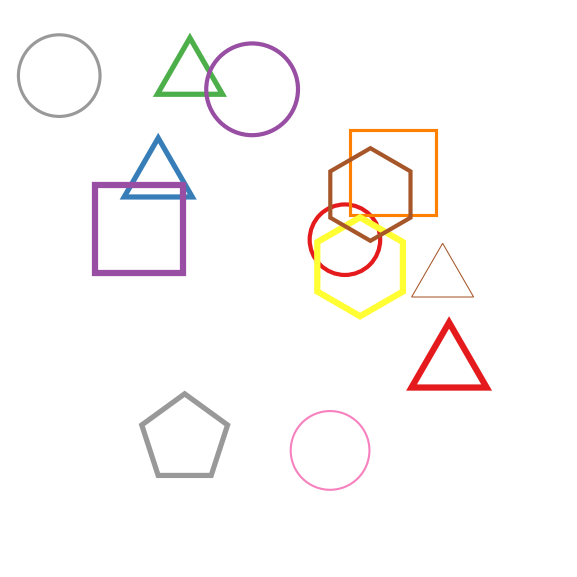[{"shape": "triangle", "thickness": 3, "radius": 0.38, "center": [0.778, 0.366]}, {"shape": "circle", "thickness": 2, "radius": 0.31, "center": [0.597, 0.584]}, {"shape": "triangle", "thickness": 2.5, "radius": 0.34, "center": [0.274, 0.692]}, {"shape": "triangle", "thickness": 2.5, "radius": 0.33, "center": [0.329, 0.868]}, {"shape": "square", "thickness": 3, "radius": 0.38, "center": [0.24, 0.603]}, {"shape": "circle", "thickness": 2, "radius": 0.4, "center": [0.437, 0.844]}, {"shape": "square", "thickness": 1.5, "radius": 0.37, "center": [0.68, 0.7]}, {"shape": "hexagon", "thickness": 3, "radius": 0.43, "center": [0.624, 0.537]}, {"shape": "triangle", "thickness": 0.5, "radius": 0.31, "center": [0.766, 0.516]}, {"shape": "hexagon", "thickness": 2, "radius": 0.4, "center": [0.641, 0.662]}, {"shape": "circle", "thickness": 1, "radius": 0.34, "center": [0.572, 0.219]}, {"shape": "circle", "thickness": 1.5, "radius": 0.35, "center": [0.103, 0.868]}, {"shape": "pentagon", "thickness": 2.5, "radius": 0.39, "center": [0.32, 0.239]}]